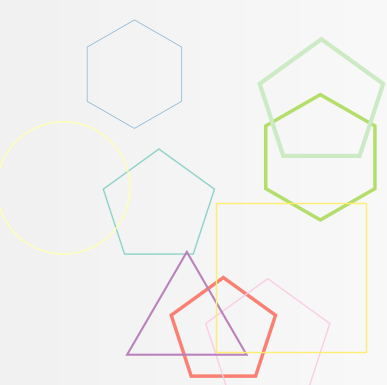[{"shape": "pentagon", "thickness": 1, "radius": 0.75, "center": [0.41, 0.462]}, {"shape": "circle", "thickness": 1, "radius": 0.86, "center": [0.164, 0.512]}, {"shape": "pentagon", "thickness": 2.5, "radius": 0.71, "center": [0.576, 0.138]}, {"shape": "hexagon", "thickness": 0.5, "radius": 0.7, "center": [0.347, 0.807]}, {"shape": "hexagon", "thickness": 2.5, "radius": 0.81, "center": [0.827, 0.591]}, {"shape": "pentagon", "thickness": 1, "radius": 0.84, "center": [0.691, 0.108]}, {"shape": "triangle", "thickness": 1.5, "radius": 0.89, "center": [0.482, 0.168]}, {"shape": "pentagon", "thickness": 3, "radius": 0.84, "center": [0.83, 0.731]}, {"shape": "square", "thickness": 1, "radius": 0.97, "center": [0.751, 0.279]}]